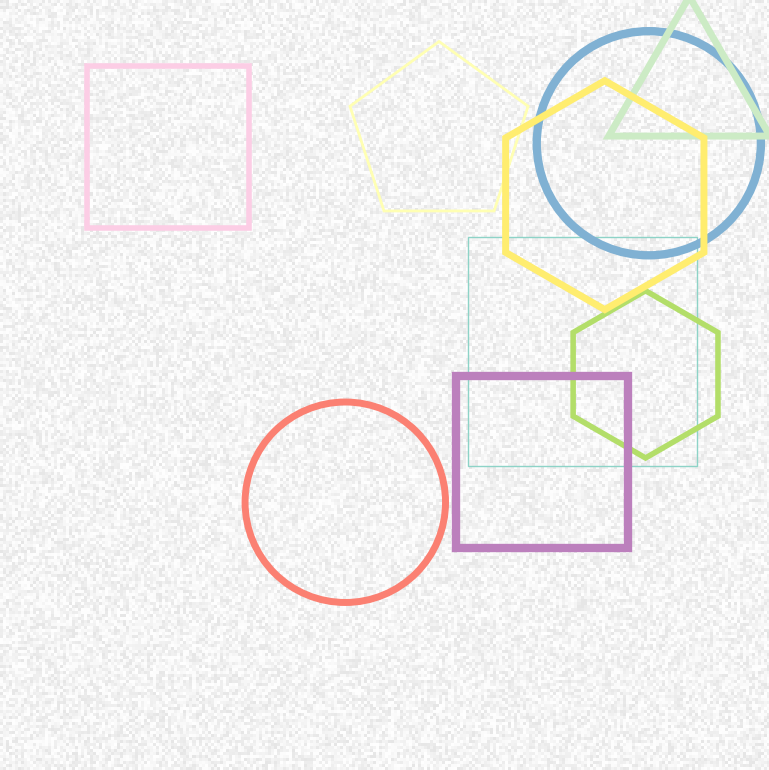[{"shape": "square", "thickness": 0.5, "radius": 0.74, "center": [0.756, 0.544]}, {"shape": "pentagon", "thickness": 1, "radius": 0.61, "center": [0.57, 0.824]}, {"shape": "circle", "thickness": 2.5, "radius": 0.65, "center": [0.448, 0.348]}, {"shape": "circle", "thickness": 3, "radius": 0.73, "center": [0.843, 0.814]}, {"shape": "hexagon", "thickness": 2, "radius": 0.54, "center": [0.838, 0.514]}, {"shape": "square", "thickness": 2, "radius": 0.53, "center": [0.218, 0.809]}, {"shape": "square", "thickness": 3, "radius": 0.56, "center": [0.704, 0.4]}, {"shape": "triangle", "thickness": 2.5, "radius": 0.6, "center": [0.895, 0.884]}, {"shape": "hexagon", "thickness": 2.5, "radius": 0.74, "center": [0.785, 0.747]}]